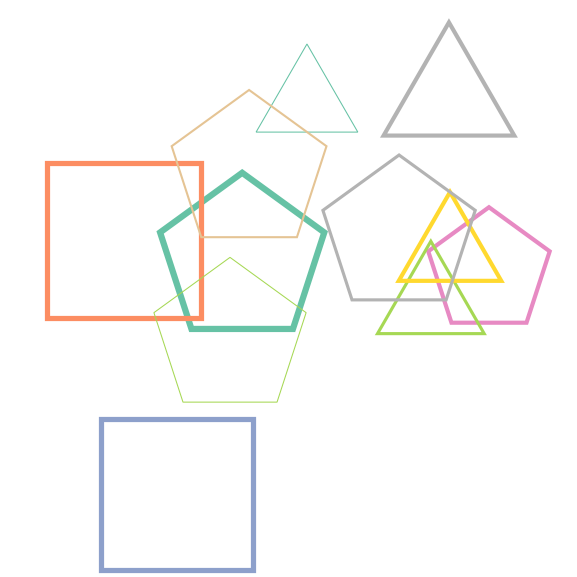[{"shape": "pentagon", "thickness": 3, "radius": 0.75, "center": [0.419, 0.55]}, {"shape": "triangle", "thickness": 0.5, "radius": 0.51, "center": [0.532, 0.821]}, {"shape": "square", "thickness": 2.5, "radius": 0.67, "center": [0.215, 0.582]}, {"shape": "square", "thickness": 2.5, "radius": 0.66, "center": [0.307, 0.142]}, {"shape": "pentagon", "thickness": 2, "radius": 0.55, "center": [0.847, 0.53]}, {"shape": "triangle", "thickness": 1.5, "radius": 0.53, "center": [0.746, 0.475]}, {"shape": "pentagon", "thickness": 0.5, "radius": 0.69, "center": [0.398, 0.415]}, {"shape": "triangle", "thickness": 2, "radius": 0.51, "center": [0.779, 0.564]}, {"shape": "pentagon", "thickness": 1, "radius": 0.7, "center": [0.431, 0.702]}, {"shape": "pentagon", "thickness": 1.5, "radius": 0.69, "center": [0.691, 0.592]}, {"shape": "triangle", "thickness": 2, "radius": 0.65, "center": [0.777, 0.83]}]